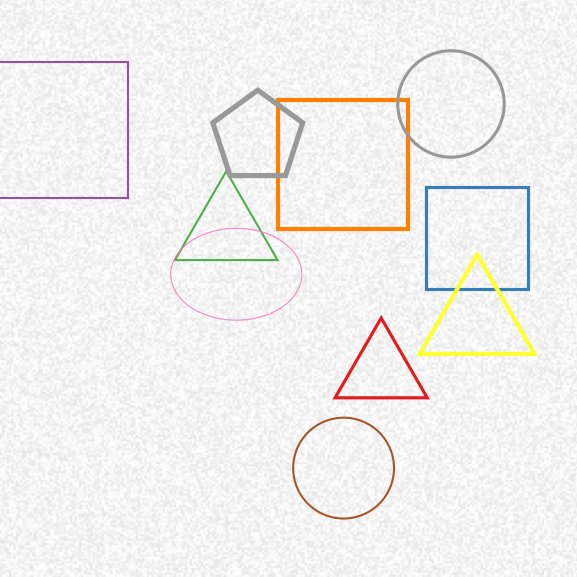[{"shape": "triangle", "thickness": 1.5, "radius": 0.46, "center": [0.66, 0.356]}, {"shape": "square", "thickness": 1.5, "radius": 0.44, "center": [0.825, 0.587]}, {"shape": "triangle", "thickness": 1, "radius": 0.51, "center": [0.392, 0.6]}, {"shape": "square", "thickness": 1, "radius": 0.59, "center": [0.103, 0.774]}, {"shape": "square", "thickness": 2, "radius": 0.56, "center": [0.594, 0.714]}, {"shape": "triangle", "thickness": 2, "radius": 0.57, "center": [0.826, 0.444]}, {"shape": "circle", "thickness": 1, "radius": 0.44, "center": [0.595, 0.189]}, {"shape": "oval", "thickness": 0.5, "radius": 0.57, "center": [0.409, 0.524]}, {"shape": "circle", "thickness": 1.5, "radius": 0.46, "center": [0.781, 0.819]}, {"shape": "pentagon", "thickness": 2.5, "radius": 0.41, "center": [0.446, 0.761]}]